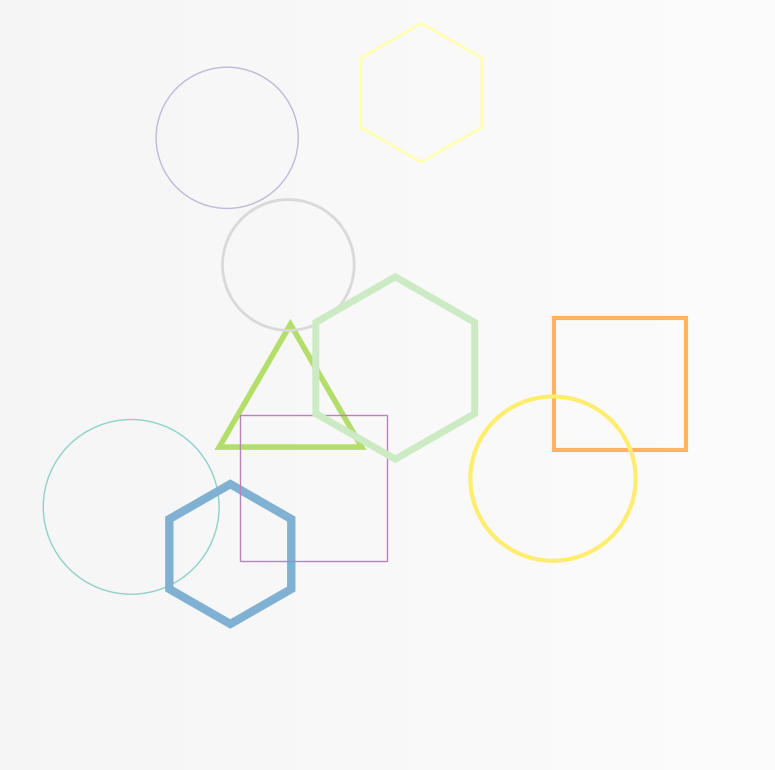[{"shape": "circle", "thickness": 0.5, "radius": 0.57, "center": [0.169, 0.342]}, {"shape": "hexagon", "thickness": 1, "radius": 0.45, "center": [0.544, 0.88]}, {"shape": "circle", "thickness": 0.5, "radius": 0.46, "center": [0.293, 0.821]}, {"shape": "hexagon", "thickness": 3, "radius": 0.45, "center": [0.297, 0.28]}, {"shape": "square", "thickness": 1.5, "radius": 0.43, "center": [0.8, 0.501]}, {"shape": "triangle", "thickness": 2, "radius": 0.53, "center": [0.375, 0.472]}, {"shape": "circle", "thickness": 1, "radius": 0.42, "center": [0.372, 0.656]}, {"shape": "square", "thickness": 0.5, "radius": 0.47, "center": [0.404, 0.366]}, {"shape": "hexagon", "thickness": 2.5, "radius": 0.59, "center": [0.51, 0.522]}, {"shape": "circle", "thickness": 1.5, "radius": 0.53, "center": [0.714, 0.378]}]